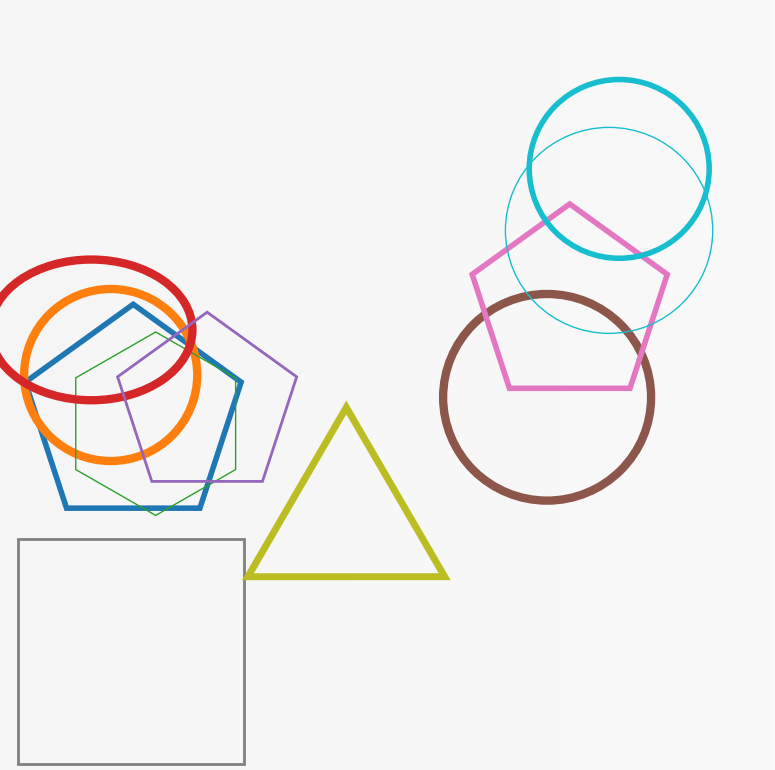[{"shape": "pentagon", "thickness": 2, "radius": 0.73, "center": [0.172, 0.458]}, {"shape": "circle", "thickness": 3, "radius": 0.56, "center": [0.143, 0.513]}, {"shape": "hexagon", "thickness": 0.5, "radius": 0.6, "center": [0.201, 0.45]}, {"shape": "oval", "thickness": 3, "radius": 0.65, "center": [0.118, 0.572]}, {"shape": "pentagon", "thickness": 1, "radius": 0.61, "center": [0.267, 0.473]}, {"shape": "circle", "thickness": 3, "radius": 0.67, "center": [0.706, 0.484]}, {"shape": "pentagon", "thickness": 2, "radius": 0.66, "center": [0.735, 0.603]}, {"shape": "square", "thickness": 1, "radius": 0.73, "center": [0.169, 0.154]}, {"shape": "triangle", "thickness": 2.5, "radius": 0.73, "center": [0.447, 0.324]}, {"shape": "circle", "thickness": 2, "radius": 0.58, "center": [0.799, 0.781]}, {"shape": "circle", "thickness": 0.5, "radius": 0.67, "center": [0.786, 0.701]}]